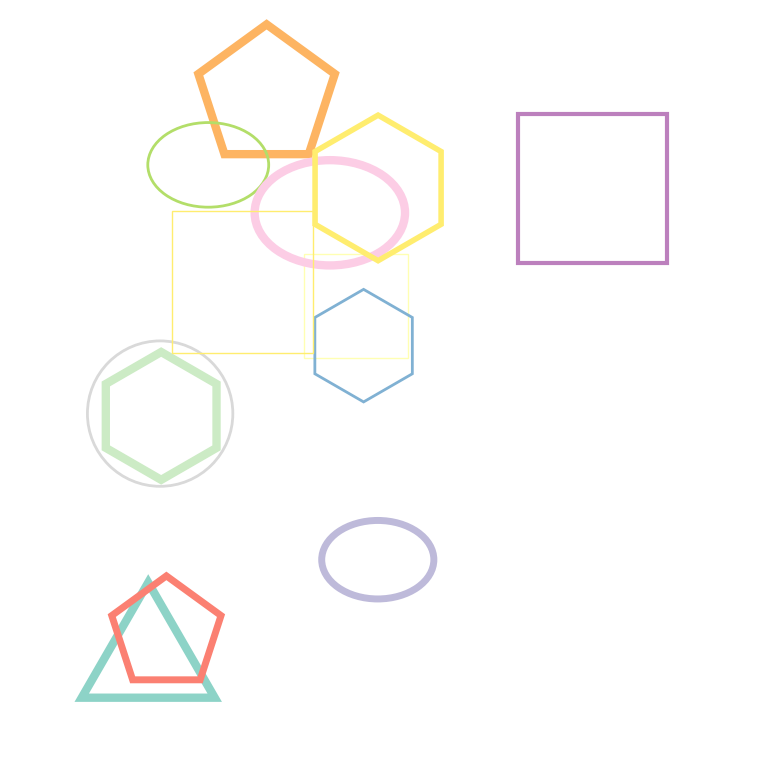[{"shape": "triangle", "thickness": 3, "radius": 0.5, "center": [0.193, 0.144]}, {"shape": "square", "thickness": 0.5, "radius": 0.34, "center": [0.463, 0.602]}, {"shape": "oval", "thickness": 2.5, "radius": 0.36, "center": [0.491, 0.273]}, {"shape": "pentagon", "thickness": 2.5, "radius": 0.37, "center": [0.216, 0.177]}, {"shape": "hexagon", "thickness": 1, "radius": 0.37, "center": [0.472, 0.551]}, {"shape": "pentagon", "thickness": 3, "radius": 0.47, "center": [0.346, 0.875]}, {"shape": "oval", "thickness": 1, "radius": 0.39, "center": [0.27, 0.786]}, {"shape": "oval", "thickness": 3, "radius": 0.49, "center": [0.428, 0.724]}, {"shape": "circle", "thickness": 1, "radius": 0.47, "center": [0.208, 0.463]}, {"shape": "square", "thickness": 1.5, "radius": 0.48, "center": [0.77, 0.755]}, {"shape": "hexagon", "thickness": 3, "radius": 0.42, "center": [0.209, 0.46]}, {"shape": "square", "thickness": 0.5, "radius": 0.46, "center": [0.315, 0.634]}, {"shape": "hexagon", "thickness": 2, "radius": 0.47, "center": [0.491, 0.756]}]